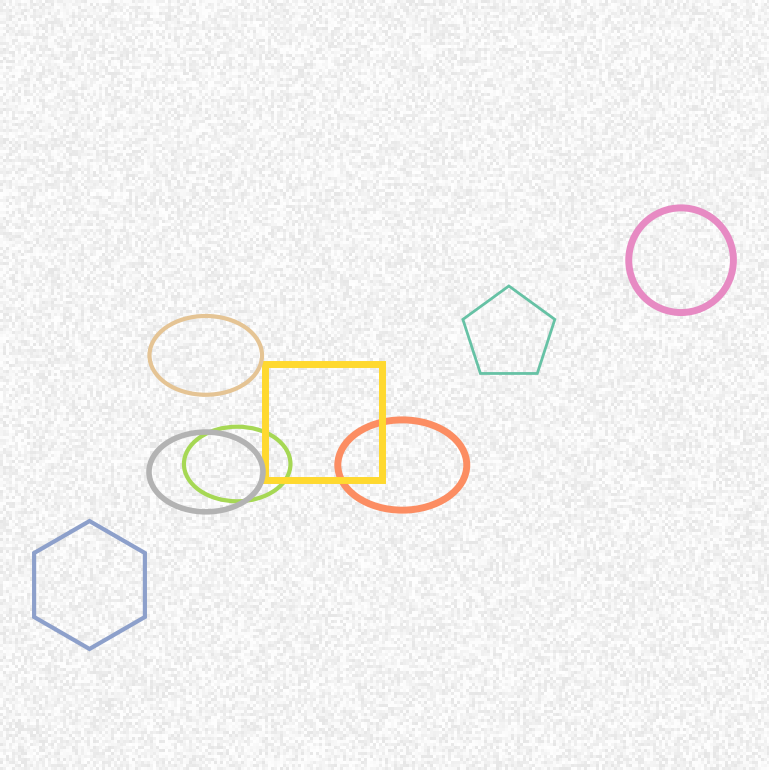[{"shape": "pentagon", "thickness": 1, "radius": 0.31, "center": [0.661, 0.566]}, {"shape": "oval", "thickness": 2.5, "radius": 0.42, "center": [0.522, 0.396]}, {"shape": "hexagon", "thickness": 1.5, "radius": 0.42, "center": [0.116, 0.24]}, {"shape": "circle", "thickness": 2.5, "radius": 0.34, "center": [0.885, 0.662]}, {"shape": "oval", "thickness": 1.5, "radius": 0.35, "center": [0.308, 0.397]}, {"shape": "square", "thickness": 2.5, "radius": 0.38, "center": [0.42, 0.452]}, {"shape": "oval", "thickness": 1.5, "radius": 0.37, "center": [0.267, 0.538]}, {"shape": "oval", "thickness": 2, "radius": 0.37, "center": [0.268, 0.387]}]